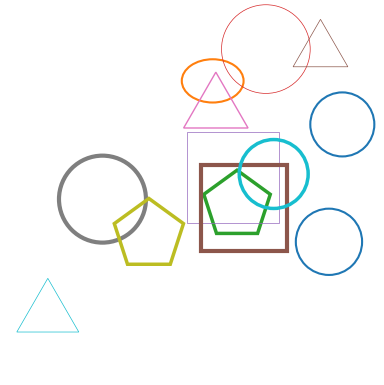[{"shape": "circle", "thickness": 1.5, "radius": 0.43, "center": [0.854, 0.372]}, {"shape": "circle", "thickness": 1.5, "radius": 0.42, "center": [0.889, 0.677]}, {"shape": "oval", "thickness": 1.5, "radius": 0.4, "center": [0.552, 0.79]}, {"shape": "pentagon", "thickness": 2.5, "radius": 0.45, "center": [0.616, 0.467]}, {"shape": "circle", "thickness": 0.5, "radius": 0.58, "center": [0.691, 0.873]}, {"shape": "square", "thickness": 0.5, "radius": 0.59, "center": [0.606, 0.539]}, {"shape": "triangle", "thickness": 0.5, "radius": 0.41, "center": [0.832, 0.868]}, {"shape": "square", "thickness": 3, "radius": 0.56, "center": [0.634, 0.461]}, {"shape": "triangle", "thickness": 1, "radius": 0.48, "center": [0.561, 0.716]}, {"shape": "circle", "thickness": 3, "radius": 0.56, "center": [0.266, 0.483]}, {"shape": "pentagon", "thickness": 2.5, "radius": 0.47, "center": [0.387, 0.39]}, {"shape": "circle", "thickness": 2.5, "radius": 0.45, "center": [0.711, 0.548]}, {"shape": "triangle", "thickness": 0.5, "radius": 0.46, "center": [0.124, 0.184]}]